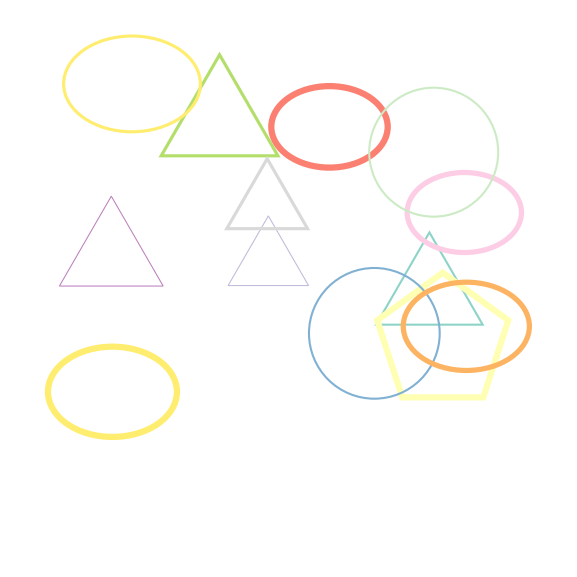[{"shape": "triangle", "thickness": 1, "radius": 0.53, "center": [0.744, 0.49]}, {"shape": "pentagon", "thickness": 3, "radius": 0.6, "center": [0.767, 0.408]}, {"shape": "triangle", "thickness": 0.5, "radius": 0.4, "center": [0.465, 0.545]}, {"shape": "oval", "thickness": 3, "radius": 0.5, "center": [0.571, 0.779]}, {"shape": "circle", "thickness": 1, "radius": 0.57, "center": [0.648, 0.422]}, {"shape": "oval", "thickness": 2.5, "radius": 0.55, "center": [0.808, 0.434]}, {"shape": "triangle", "thickness": 1.5, "radius": 0.58, "center": [0.38, 0.788]}, {"shape": "oval", "thickness": 2.5, "radius": 0.49, "center": [0.804, 0.631]}, {"shape": "triangle", "thickness": 1.5, "radius": 0.4, "center": [0.463, 0.644]}, {"shape": "triangle", "thickness": 0.5, "radius": 0.52, "center": [0.193, 0.556]}, {"shape": "circle", "thickness": 1, "radius": 0.56, "center": [0.751, 0.736]}, {"shape": "oval", "thickness": 1.5, "radius": 0.59, "center": [0.229, 0.854]}, {"shape": "oval", "thickness": 3, "radius": 0.56, "center": [0.195, 0.321]}]